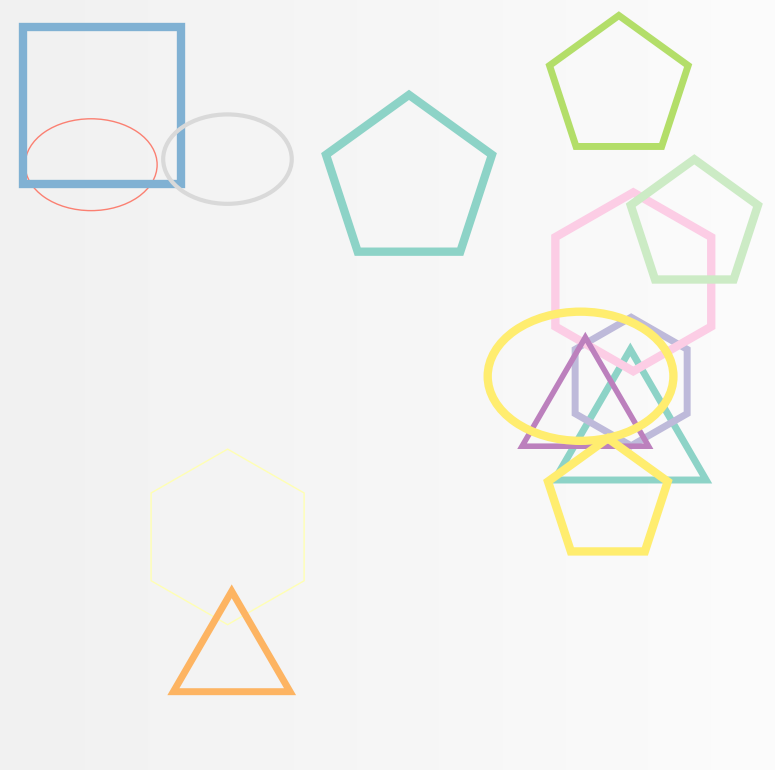[{"shape": "pentagon", "thickness": 3, "radius": 0.56, "center": [0.528, 0.764]}, {"shape": "triangle", "thickness": 2.5, "radius": 0.57, "center": [0.813, 0.433]}, {"shape": "hexagon", "thickness": 0.5, "radius": 0.57, "center": [0.294, 0.303]}, {"shape": "hexagon", "thickness": 2.5, "radius": 0.42, "center": [0.814, 0.505]}, {"shape": "oval", "thickness": 0.5, "radius": 0.43, "center": [0.118, 0.786]}, {"shape": "square", "thickness": 3, "radius": 0.51, "center": [0.132, 0.863]}, {"shape": "triangle", "thickness": 2.5, "radius": 0.43, "center": [0.299, 0.145]}, {"shape": "pentagon", "thickness": 2.5, "radius": 0.47, "center": [0.799, 0.886]}, {"shape": "hexagon", "thickness": 3, "radius": 0.58, "center": [0.817, 0.634]}, {"shape": "oval", "thickness": 1.5, "radius": 0.41, "center": [0.293, 0.793]}, {"shape": "triangle", "thickness": 2, "radius": 0.47, "center": [0.755, 0.468]}, {"shape": "pentagon", "thickness": 3, "radius": 0.43, "center": [0.896, 0.707]}, {"shape": "oval", "thickness": 3, "radius": 0.6, "center": [0.749, 0.511]}, {"shape": "pentagon", "thickness": 3, "radius": 0.41, "center": [0.784, 0.35]}]